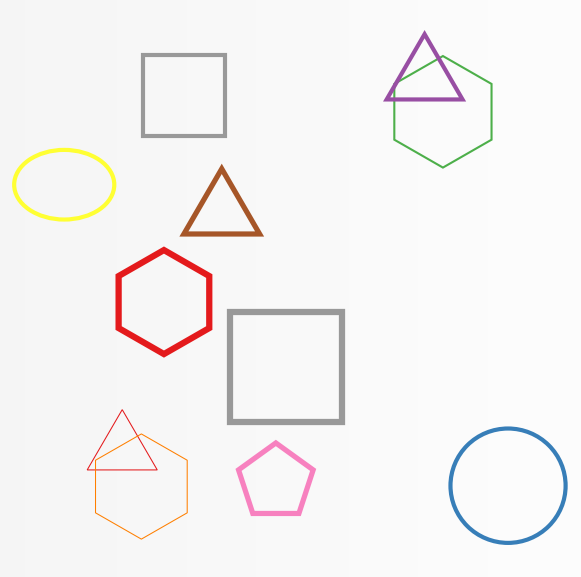[{"shape": "hexagon", "thickness": 3, "radius": 0.45, "center": [0.282, 0.476]}, {"shape": "triangle", "thickness": 0.5, "radius": 0.35, "center": [0.21, 0.22]}, {"shape": "circle", "thickness": 2, "radius": 0.5, "center": [0.874, 0.158]}, {"shape": "hexagon", "thickness": 1, "radius": 0.48, "center": [0.762, 0.806]}, {"shape": "triangle", "thickness": 2, "radius": 0.38, "center": [0.73, 0.865]}, {"shape": "hexagon", "thickness": 0.5, "radius": 0.46, "center": [0.243, 0.157]}, {"shape": "oval", "thickness": 2, "radius": 0.43, "center": [0.11, 0.679]}, {"shape": "triangle", "thickness": 2.5, "radius": 0.38, "center": [0.382, 0.632]}, {"shape": "pentagon", "thickness": 2.5, "radius": 0.34, "center": [0.475, 0.165]}, {"shape": "square", "thickness": 3, "radius": 0.48, "center": [0.492, 0.364]}, {"shape": "square", "thickness": 2, "radius": 0.35, "center": [0.317, 0.834]}]